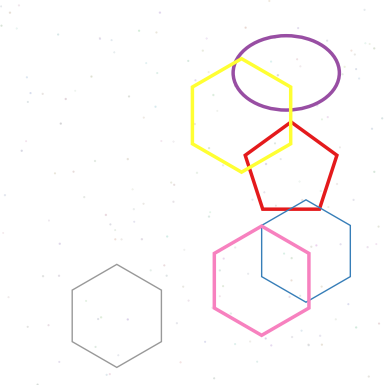[{"shape": "pentagon", "thickness": 2.5, "radius": 0.63, "center": [0.756, 0.558]}, {"shape": "hexagon", "thickness": 1, "radius": 0.66, "center": [0.795, 0.348]}, {"shape": "oval", "thickness": 2.5, "radius": 0.69, "center": [0.744, 0.811]}, {"shape": "hexagon", "thickness": 2.5, "radius": 0.74, "center": [0.627, 0.7]}, {"shape": "hexagon", "thickness": 2.5, "radius": 0.71, "center": [0.68, 0.271]}, {"shape": "hexagon", "thickness": 1, "radius": 0.67, "center": [0.303, 0.18]}]